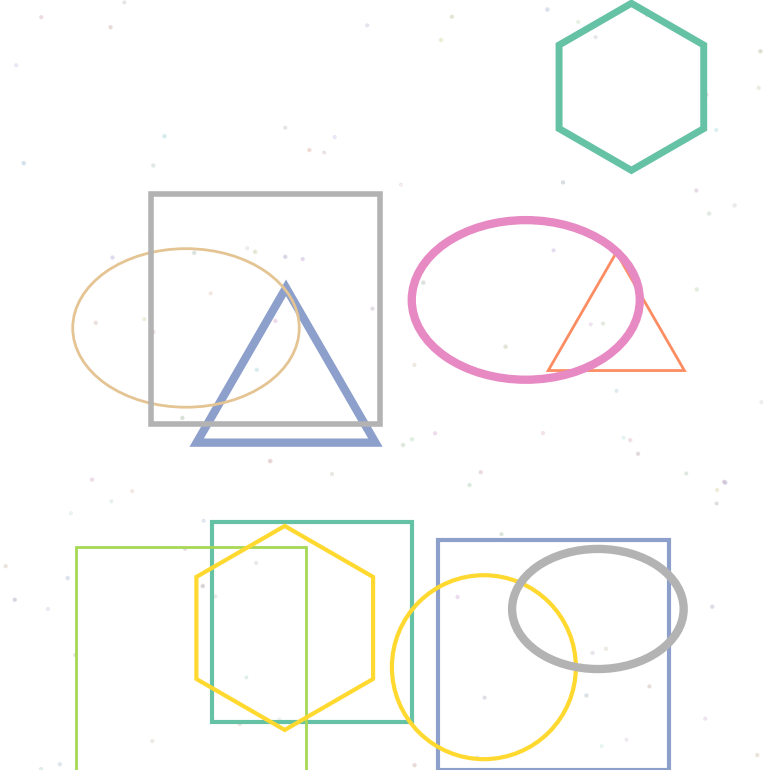[{"shape": "square", "thickness": 1.5, "radius": 0.65, "center": [0.405, 0.192]}, {"shape": "hexagon", "thickness": 2.5, "radius": 0.54, "center": [0.82, 0.887]}, {"shape": "triangle", "thickness": 1, "radius": 0.51, "center": [0.8, 0.57]}, {"shape": "triangle", "thickness": 3, "radius": 0.67, "center": [0.371, 0.492]}, {"shape": "square", "thickness": 1.5, "radius": 0.75, "center": [0.719, 0.15]}, {"shape": "oval", "thickness": 3, "radius": 0.74, "center": [0.683, 0.61]}, {"shape": "square", "thickness": 1, "radius": 0.75, "center": [0.248, 0.14]}, {"shape": "hexagon", "thickness": 1.5, "radius": 0.66, "center": [0.37, 0.184]}, {"shape": "circle", "thickness": 1.5, "radius": 0.6, "center": [0.628, 0.134]}, {"shape": "oval", "thickness": 1, "radius": 0.74, "center": [0.242, 0.574]}, {"shape": "square", "thickness": 2, "radius": 0.75, "center": [0.345, 0.599]}, {"shape": "oval", "thickness": 3, "radius": 0.56, "center": [0.776, 0.209]}]